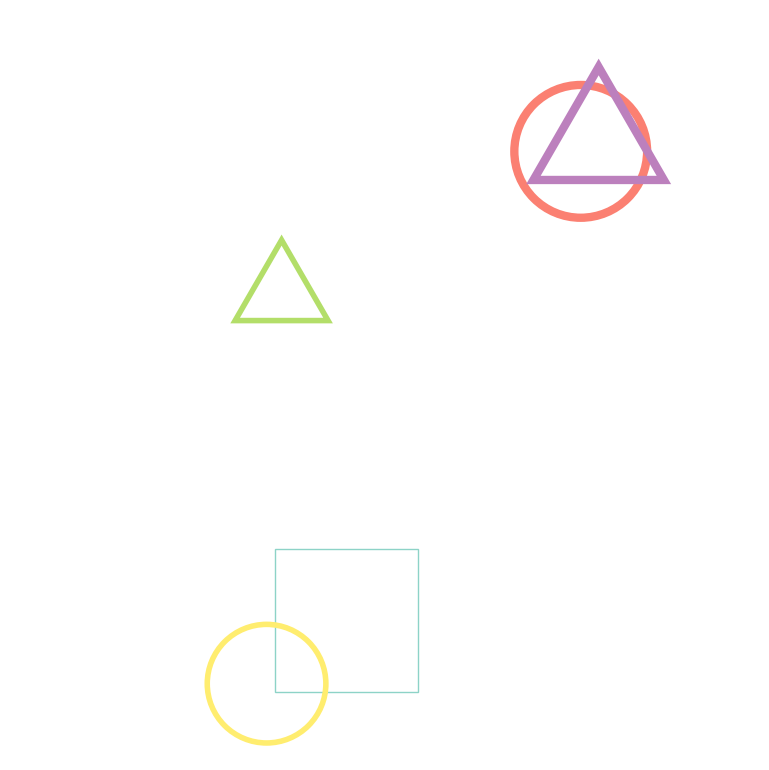[{"shape": "square", "thickness": 0.5, "radius": 0.46, "center": [0.45, 0.195]}, {"shape": "circle", "thickness": 3, "radius": 0.43, "center": [0.754, 0.803]}, {"shape": "triangle", "thickness": 2, "radius": 0.35, "center": [0.366, 0.619]}, {"shape": "triangle", "thickness": 3, "radius": 0.49, "center": [0.777, 0.815]}, {"shape": "circle", "thickness": 2, "radius": 0.39, "center": [0.346, 0.112]}]